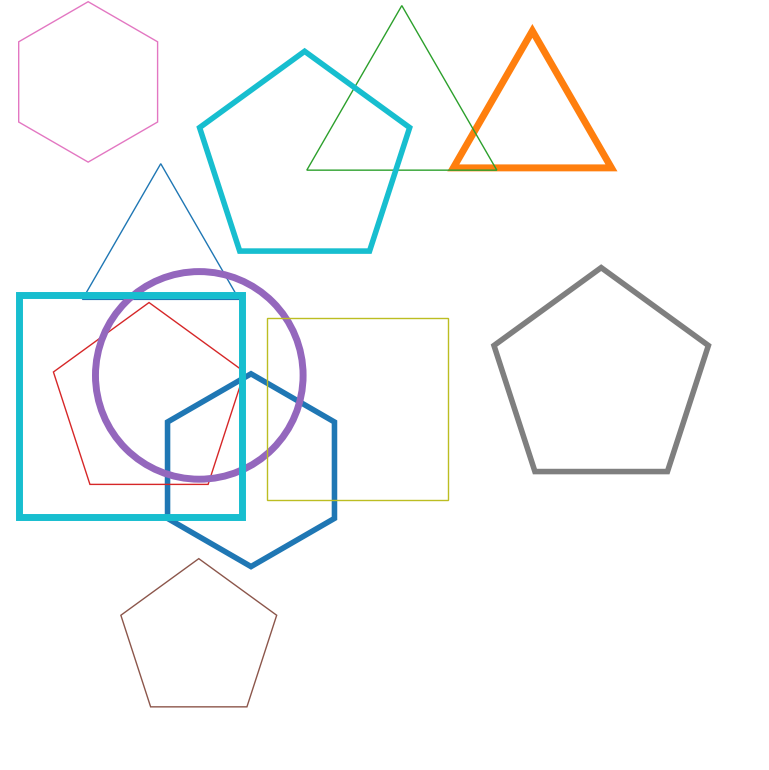[{"shape": "hexagon", "thickness": 2, "radius": 0.63, "center": [0.326, 0.389]}, {"shape": "triangle", "thickness": 0.5, "radius": 0.59, "center": [0.209, 0.67]}, {"shape": "triangle", "thickness": 2.5, "radius": 0.59, "center": [0.691, 0.841]}, {"shape": "triangle", "thickness": 0.5, "radius": 0.71, "center": [0.522, 0.85]}, {"shape": "pentagon", "thickness": 0.5, "radius": 0.65, "center": [0.194, 0.477]}, {"shape": "circle", "thickness": 2.5, "radius": 0.67, "center": [0.259, 0.512]}, {"shape": "pentagon", "thickness": 0.5, "radius": 0.53, "center": [0.258, 0.168]}, {"shape": "hexagon", "thickness": 0.5, "radius": 0.52, "center": [0.114, 0.894]}, {"shape": "pentagon", "thickness": 2, "radius": 0.73, "center": [0.781, 0.506]}, {"shape": "square", "thickness": 0.5, "radius": 0.59, "center": [0.464, 0.469]}, {"shape": "pentagon", "thickness": 2, "radius": 0.72, "center": [0.396, 0.79]}, {"shape": "square", "thickness": 2.5, "radius": 0.72, "center": [0.169, 0.473]}]